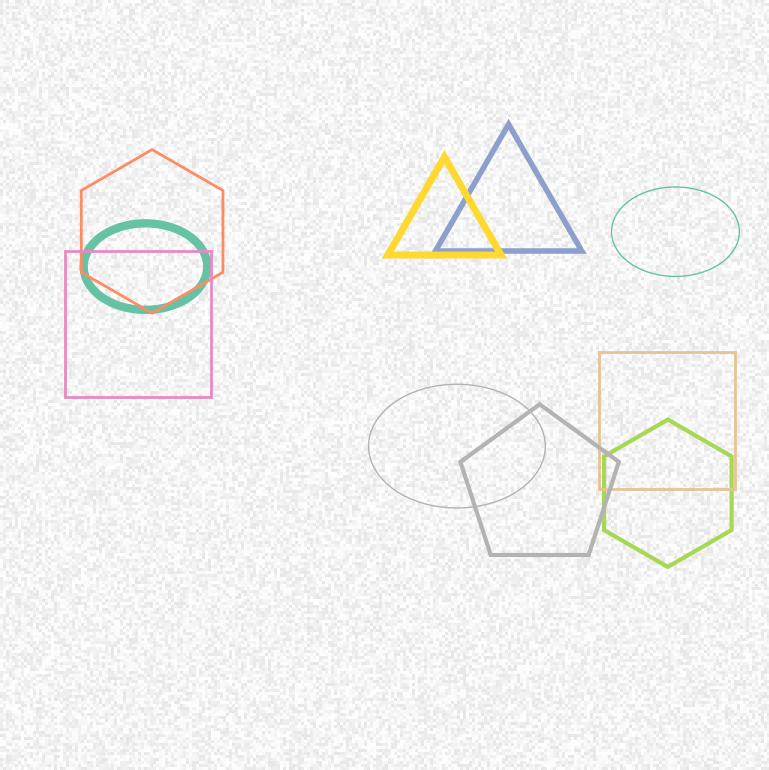[{"shape": "oval", "thickness": 0.5, "radius": 0.41, "center": [0.877, 0.699]}, {"shape": "oval", "thickness": 3, "radius": 0.4, "center": [0.189, 0.654]}, {"shape": "hexagon", "thickness": 1, "radius": 0.53, "center": [0.198, 0.699]}, {"shape": "triangle", "thickness": 2, "radius": 0.55, "center": [0.661, 0.729]}, {"shape": "square", "thickness": 1, "radius": 0.48, "center": [0.179, 0.579]}, {"shape": "hexagon", "thickness": 1.5, "radius": 0.48, "center": [0.867, 0.359]}, {"shape": "triangle", "thickness": 2.5, "radius": 0.42, "center": [0.577, 0.711]}, {"shape": "square", "thickness": 1, "radius": 0.44, "center": [0.866, 0.454]}, {"shape": "oval", "thickness": 0.5, "radius": 0.57, "center": [0.593, 0.421]}, {"shape": "pentagon", "thickness": 1.5, "radius": 0.54, "center": [0.701, 0.367]}]